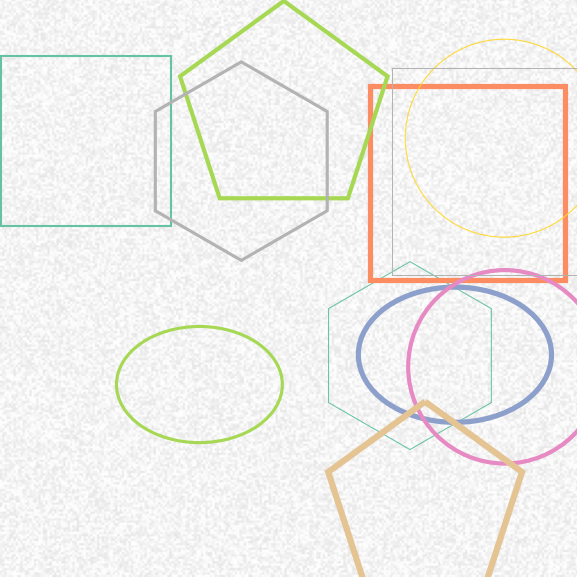[{"shape": "square", "thickness": 1, "radius": 0.73, "center": [0.149, 0.755]}, {"shape": "hexagon", "thickness": 0.5, "radius": 0.81, "center": [0.71, 0.383]}, {"shape": "square", "thickness": 2.5, "radius": 0.84, "center": [0.809, 0.682]}, {"shape": "oval", "thickness": 2.5, "radius": 0.84, "center": [0.788, 0.385]}, {"shape": "circle", "thickness": 2, "radius": 0.84, "center": [0.874, 0.364]}, {"shape": "oval", "thickness": 1.5, "radius": 0.72, "center": [0.345, 0.333]}, {"shape": "pentagon", "thickness": 2, "radius": 0.94, "center": [0.491, 0.809]}, {"shape": "circle", "thickness": 0.5, "radius": 0.86, "center": [0.873, 0.76]}, {"shape": "pentagon", "thickness": 3, "radius": 0.88, "center": [0.736, 0.127]}, {"shape": "hexagon", "thickness": 1.5, "radius": 0.86, "center": [0.418, 0.72]}, {"shape": "square", "thickness": 0.5, "radius": 0.9, "center": [0.857, 0.702]}]